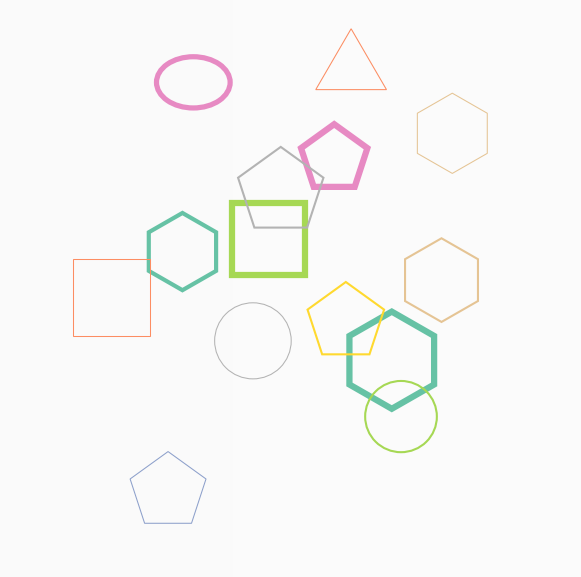[{"shape": "hexagon", "thickness": 2, "radius": 0.33, "center": [0.314, 0.564]}, {"shape": "hexagon", "thickness": 3, "radius": 0.42, "center": [0.674, 0.375]}, {"shape": "square", "thickness": 0.5, "radius": 0.33, "center": [0.192, 0.484]}, {"shape": "triangle", "thickness": 0.5, "radius": 0.35, "center": [0.604, 0.879]}, {"shape": "pentagon", "thickness": 0.5, "radius": 0.34, "center": [0.289, 0.149]}, {"shape": "oval", "thickness": 2.5, "radius": 0.32, "center": [0.333, 0.857]}, {"shape": "pentagon", "thickness": 3, "radius": 0.3, "center": [0.575, 0.724]}, {"shape": "circle", "thickness": 1, "radius": 0.31, "center": [0.69, 0.278]}, {"shape": "square", "thickness": 3, "radius": 0.31, "center": [0.462, 0.586]}, {"shape": "pentagon", "thickness": 1, "radius": 0.35, "center": [0.595, 0.442]}, {"shape": "hexagon", "thickness": 0.5, "radius": 0.35, "center": [0.778, 0.768]}, {"shape": "hexagon", "thickness": 1, "radius": 0.36, "center": [0.76, 0.514]}, {"shape": "pentagon", "thickness": 1, "radius": 0.39, "center": [0.483, 0.668]}, {"shape": "circle", "thickness": 0.5, "radius": 0.33, "center": [0.435, 0.409]}]